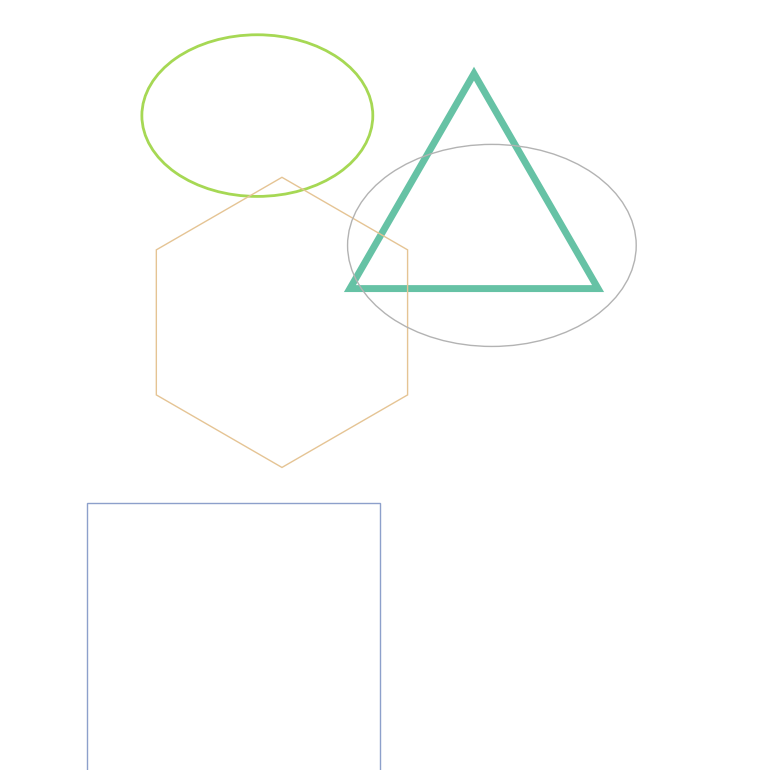[{"shape": "triangle", "thickness": 2.5, "radius": 0.93, "center": [0.616, 0.718]}, {"shape": "square", "thickness": 0.5, "radius": 0.95, "center": [0.304, 0.156]}, {"shape": "oval", "thickness": 1, "radius": 0.75, "center": [0.334, 0.85]}, {"shape": "hexagon", "thickness": 0.5, "radius": 0.94, "center": [0.366, 0.581]}, {"shape": "oval", "thickness": 0.5, "radius": 0.94, "center": [0.639, 0.681]}]